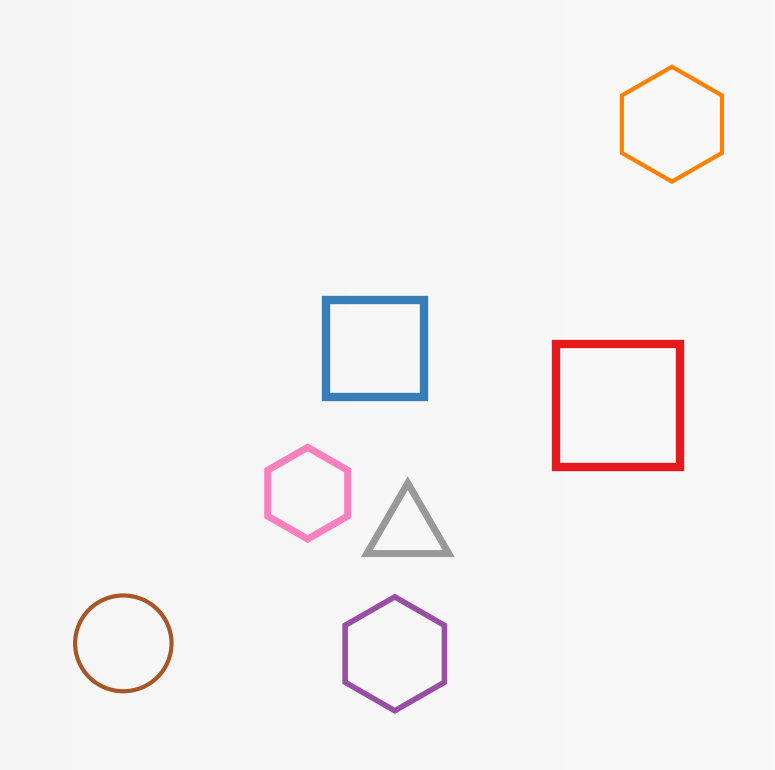[{"shape": "square", "thickness": 3, "radius": 0.4, "center": [0.797, 0.473]}, {"shape": "square", "thickness": 3, "radius": 0.32, "center": [0.484, 0.548]}, {"shape": "hexagon", "thickness": 2, "radius": 0.37, "center": [0.509, 0.151]}, {"shape": "hexagon", "thickness": 1.5, "radius": 0.37, "center": [0.867, 0.839]}, {"shape": "circle", "thickness": 1.5, "radius": 0.31, "center": [0.159, 0.164]}, {"shape": "hexagon", "thickness": 2.5, "radius": 0.3, "center": [0.397, 0.36]}, {"shape": "triangle", "thickness": 2.5, "radius": 0.3, "center": [0.526, 0.312]}]